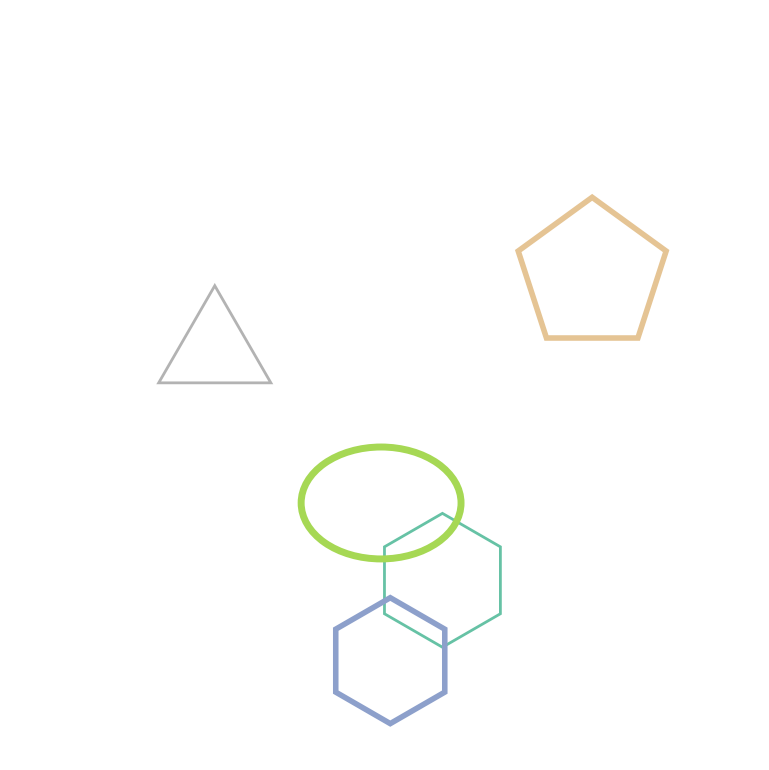[{"shape": "hexagon", "thickness": 1, "radius": 0.43, "center": [0.575, 0.246]}, {"shape": "hexagon", "thickness": 2, "radius": 0.41, "center": [0.507, 0.142]}, {"shape": "oval", "thickness": 2.5, "radius": 0.52, "center": [0.495, 0.347]}, {"shape": "pentagon", "thickness": 2, "radius": 0.51, "center": [0.769, 0.643]}, {"shape": "triangle", "thickness": 1, "radius": 0.42, "center": [0.279, 0.545]}]